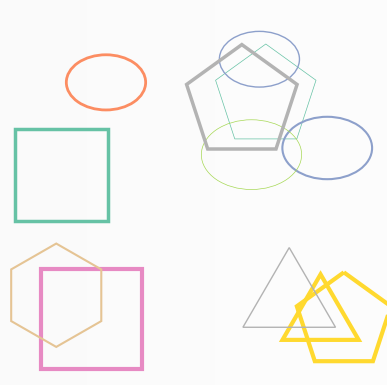[{"shape": "square", "thickness": 2.5, "radius": 0.6, "center": [0.158, 0.545]}, {"shape": "pentagon", "thickness": 0.5, "radius": 0.68, "center": [0.686, 0.749]}, {"shape": "oval", "thickness": 2, "radius": 0.51, "center": [0.274, 0.786]}, {"shape": "oval", "thickness": 1.5, "radius": 0.58, "center": [0.844, 0.616]}, {"shape": "oval", "thickness": 1, "radius": 0.52, "center": [0.669, 0.846]}, {"shape": "square", "thickness": 3, "radius": 0.65, "center": [0.235, 0.171]}, {"shape": "oval", "thickness": 0.5, "radius": 0.65, "center": [0.649, 0.598]}, {"shape": "pentagon", "thickness": 3, "radius": 0.64, "center": [0.887, 0.165]}, {"shape": "triangle", "thickness": 3, "radius": 0.57, "center": [0.827, 0.174]}, {"shape": "hexagon", "thickness": 1.5, "radius": 0.67, "center": [0.145, 0.233]}, {"shape": "triangle", "thickness": 1, "radius": 0.69, "center": [0.746, 0.219]}, {"shape": "pentagon", "thickness": 2.5, "radius": 0.75, "center": [0.624, 0.734]}]